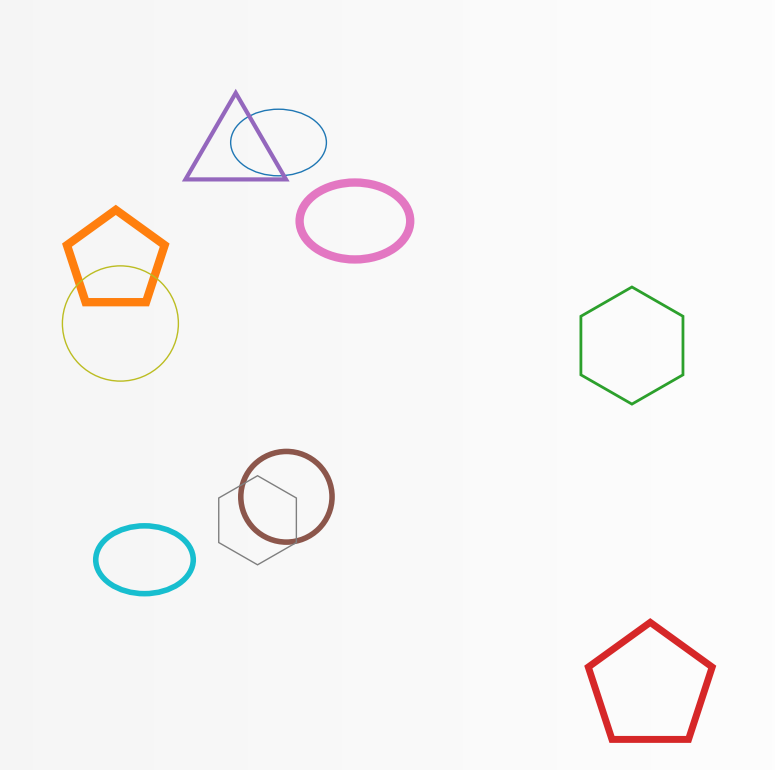[{"shape": "oval", "thickness": 0.5, "radius": 0.31, "center": [0.359, 0.815]}, {"shape": "pentagon", "thickness": 3, "radius": 0.33, "center": [0.149, 0.661]}, {"shape": "hexagon", "thickness": 1, "radius": 0.38, "center": [0.815, 0.551]}, {"shape": "pentagon", "thickness": 2.5, "radius": 0.42, "center": [0.839, 0.108]}, {"shape": "triangle", "thickness": 1.5, "radius": 0.37, "center": [0.304, 0.804]}, {"shape": "circle", "thickness": 2, "radius": 0.29, "center": [0.37, 0.355]}, {"shape": "oval", "thickness": 3, "radius": 0.36, "center": [0.458, 0.713]}, {"shape": "hexagon", "thickness": 0.5, "radius": 0.29, "center": [0.332, 0.324]}, {"shape": "circle", "thickness": 0.5, "radius": 0.37, "center": [0.155, 0.58]}, {"shape": "oval", "thickness": 2, "radius": 0.31, "center": [0.186, 0.273]}]